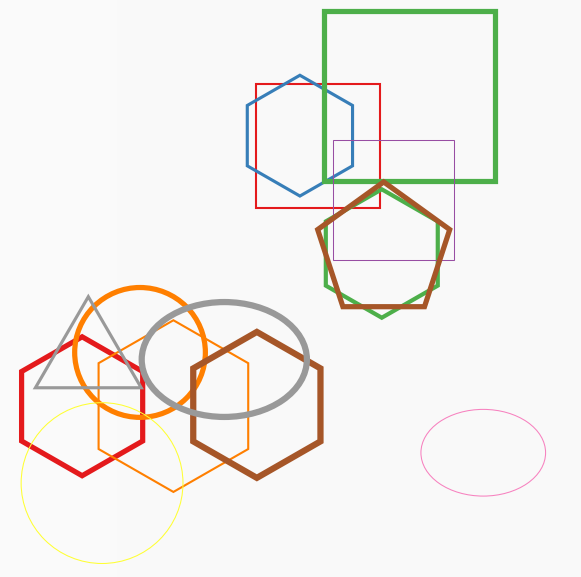[{"shape": "square", "thickness": 1, "radius": 0.53, "center": [0.547, 0.746]}, {"shape": "hexagon", "thickness": 2.5, "radius": 0.6, "center": [0.141, 0.296]}, {"shape": "hexagon", "thickness": 1.5, "radius": 0.52, "center": [0.516, 0.764]}, {"shape": "square", "thickness": 2.5, "radius": 0.74, "center": [0.705, 0.833]}, {"shape": "hexagon", "thickness": 2, "radius": 0.56, "center": [0.657, 0.56]}, {"shape": "square", "thickness": 0.5, "radius": 0.52, "center": [0.676, 0.653]}, {"shape": "circle", "thickness": 2.5, "radius": 0.56, "center": [0.241, 0.389]}, {"shape": "hexagon", "thickness": 1, "radius": 0.74, "center": [0.298, 0.296]}, {"shape": "circle", "thickness": 0.5, "radius": 0.7, "center": [0.176, 0.163]}, {"shape": "pentagon", "thickness": 2.5, "radius": 0.6, "center": [0.66, 0.565]}, {"shape": "hexagon", "thickness": 3, "radius": 0.63, "center": [0.442, 0.298]}, {"shape": "oval", "thickness": 0.5, "radius": 0.54, "center": [0.831, 0.215]}, {"shape": "triangle", "thickness": 1.5, "radius": 0.53, "center": [0.152, 0.38]}, {"shape": "oval", "thickness": 3, "radius": 0.71, "center": [0.386, 0.377]}]